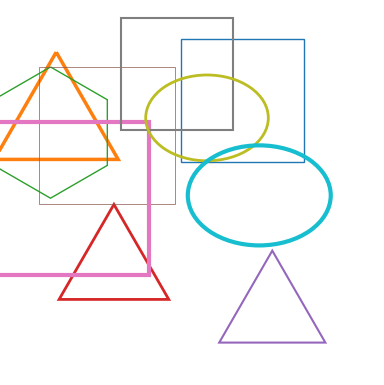[{"shape": "square", "thickness": 1, "radius": 0.8, "center": [0.63, 0.739]}, {"shape": "triangle", "thickness": 2.5, "radius": 0.93, "center": [0.146, 0.679]}, {"shape": "hexagon", "thickness": 1, "radius": 0.85, "center": [0.131, 0.656]}, {"shape": "triangle", "thickness": 2, "radius": 0.82, "center": [0.296, 0.305]}, {"shape": "triangle", "thickness": 1.5, "radius": 0.8, "center": [0.707, 0.19]}, {"shape": "square", "thickness": 0.5, "radius": 0.88, "center": [0.278, 0.648]}, {"shape": "square", "thickness": 3, "radius": 0.99, "center": [0.19, 0.484]}, {"shape": "square", "thickness": 1.5, "radius": 0.73, "center": [0.459, 0.809]}, {"shape": "oval", "thickness": 2, "radius": 0.8, "center": [0.538, 0.694]}, {"shape": "oval", "thickness": 3, "radius": 0.93, "center": [0.673, 0.493]}]